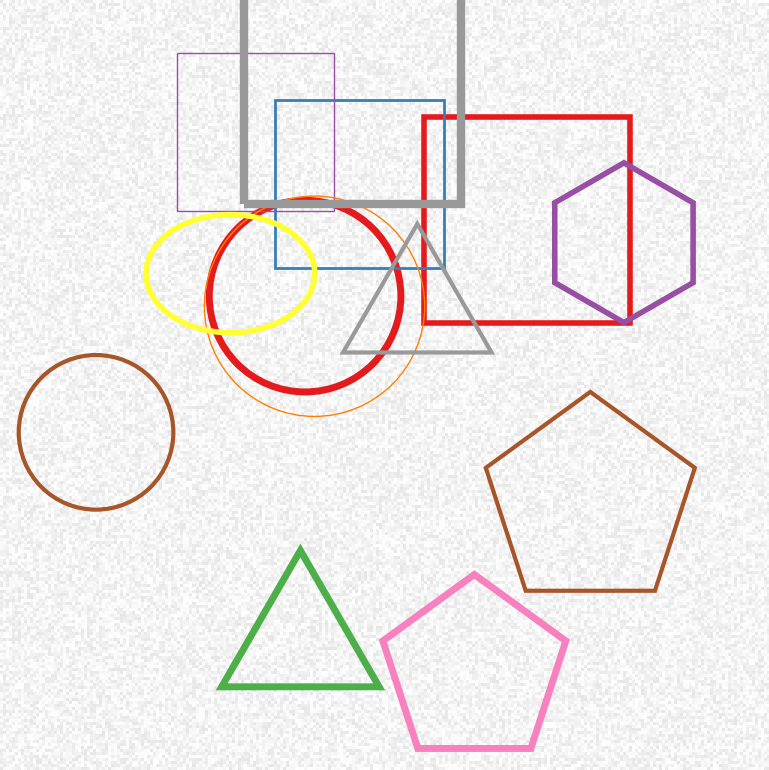[{"shape": "circle", "thickness": 2.5, "radius": 0.62, "center": [0.396, 0.615]}, {"shape": "square", "thickness": 2, "radius": 0.67, "center": [0.684, 0.714]}, {"shape": "square", "thickness": 1, "radius": 0.55, "center": [0.467, 0.761]}, {"shape": "triangle", "thickness": 2.5, "radius": 0.59, "center": [0.39, 0.167]}, {"shape": "square", "thickness": 0.5, "radius": 0.51, "center": [0.332, 0.829]}, {"shape": "hexagon", "thickness": 2, "radius": 0.52, "center": [0.81, 0.685]}, {"shape": "circle", "thickness": 0.5, "radius": 0.72, "center": [0.408, 0.602]}, {"shape": "oval", "thickness": 2, "radius": 0.55, "center": [0.299, 0.645]}, {"shape": "circle", "thickness": 1.5, "radius": 0.5, "center": [0.125, 0.439]}, {"shape": "pentagon", "thickness": 1.5, "radius": 0.71, "center": [0.767, 0.348]}, {"shape": "pentagon", "thickness": 2.5, "radius": 0.62, "center": [0.616, 0.129]}, {"shape": "triangle", "thickness": 1.5, "radius": 0.56, "center": [0.542, 0.598]}, {"shape": "square", "thickness": 3, "radius": 0.71, "center": [0.458, 0.876]}]